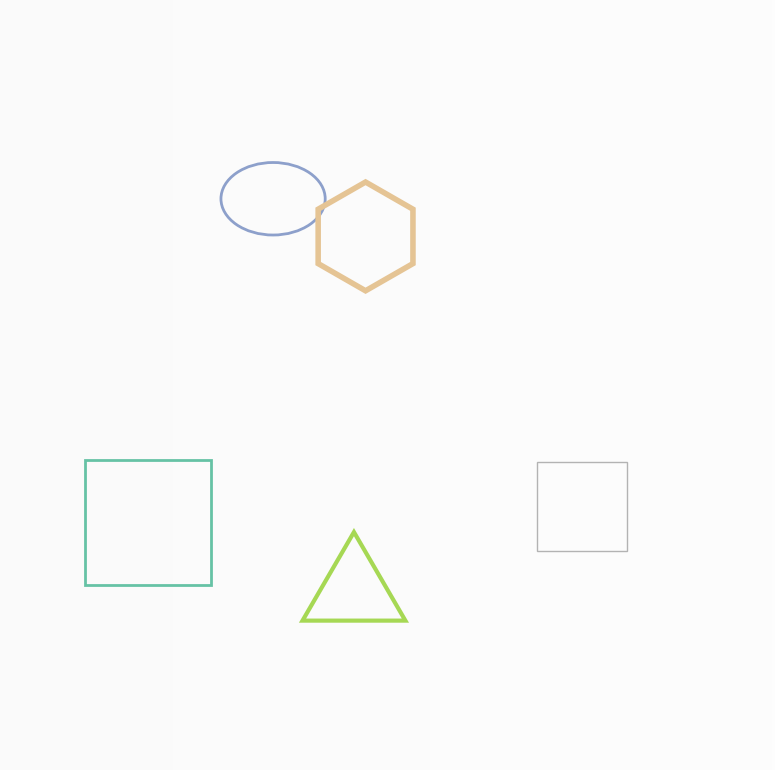[{"shape": "square", "thickness": 1, "radius": 0.41, "center": [0.191, 0.322]}, {"shape": "oval", "thickness": 1, "radius": 0.34, "center": [0.352, 0.742]}, {"shape": "triangle", "thickness": 1.5, "radius": 0.38, "center": [0.457, 0.232]}, {"shape": "hexagon", "thickness": 2, "radius": 0.35, "center": [0.472, 0.693]}, {"shape": "square", "thickness": 0.5, "radius": 0.29, "center": [0.751, 0.342]}]